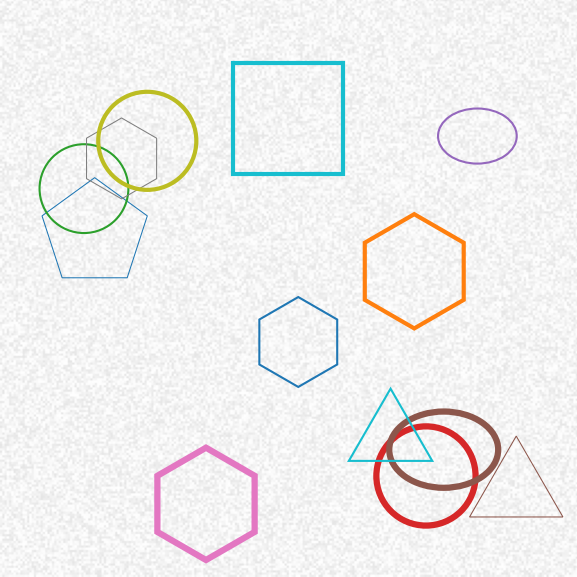[{"shape": "pentagon", "thickness": 0.5, "radius": 0.48, "center": [0.164, 0.596]}, {"shape": "hexagon", "thickness": 1, "radius": 0.39, "center": [0.516, 0.407]}, {"shape": "hexagon", "thickness": 2, "radius": 0.49, "center": [0.717, 0.529]}, {"shape": "circle", "thickness": 1, "radius": 0.38, "center": [0.145, 0.672]}, {"shape": "circle", "thickness": 3, "radius": 0.43, "center": [0.738, 0.175]}, {"shape": "oval", "thickness": 1, "radius": 0.34, "center": [0.827, 0.764]}, {"shape": "triangle", "thickness": 0.5, "radius": 0.47, "center": [0.894, 0.151]}, {"shape": "oval", "thickness": 3, "radius": 0.47, "center": [0.768, 0.22]}, {"shape": "hexagon", "thickness": 3, "radius": 0.49, "center": [0.357, 0.127]}, {"shape": "hexagon", "thickness": 0.5, "radius": 0.35, "center": [0.211, 0.725]}, {"shape": "circle", "thickness": 2, "radius": 0.42, "center": [0.255, 0.755]}, {"shape": "square", "thickness": 2, "radius": 0.48, "center": [0.499, 0.794]}, {"shape": "triangle", "thickness": 1, "radius": 0.42, "center": [0.676, 0.243]}]